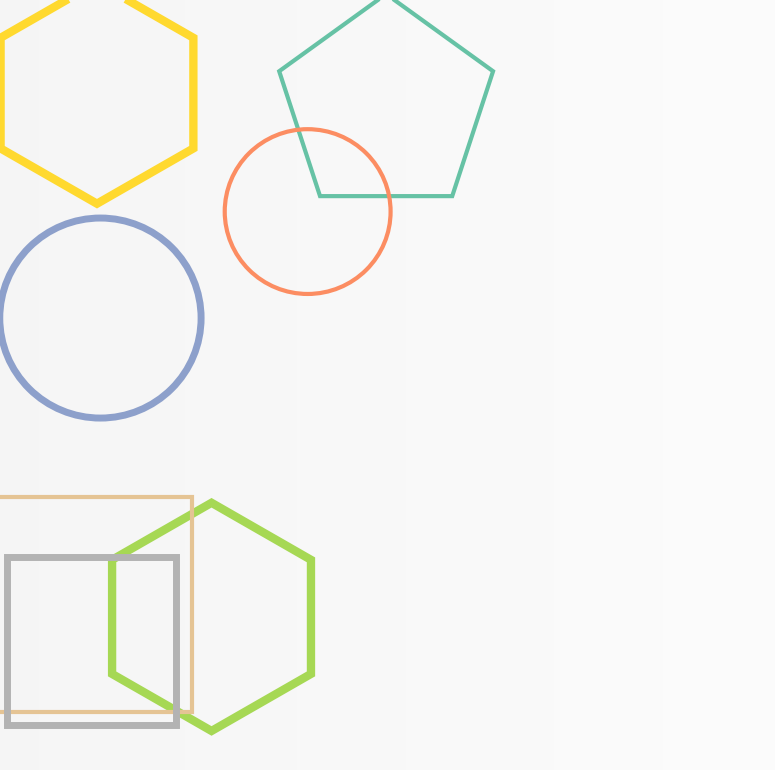[{"shape": "pentagon", "thickness": 1.5, "radius": 0.73, "center": [0.498, 0.863]}, {"shape": "circle", "thickness": 1.5, "radius": 0.54, "center": [0.397, 0.725]}, {"shape": "circle", "thickness": 2.5, "radius": 0.65, "center": [0.13, 0.587]}, {"shape": "hexagon", "thickness": 3, "radius": 0.74, "center": [0.273, 0.199]}, {"shape": "hexagon", "thickness": 3, "radius": 0.72, "center": [0.125, 0.879]}, {"shape": "square", "thickness": 1.5, "radius": 0.7, "center": [0.108, 0.215]}, {"shape": "square", "thickness": 2.5, "radius": 0.55, "center": [0.118, 0.168]}]